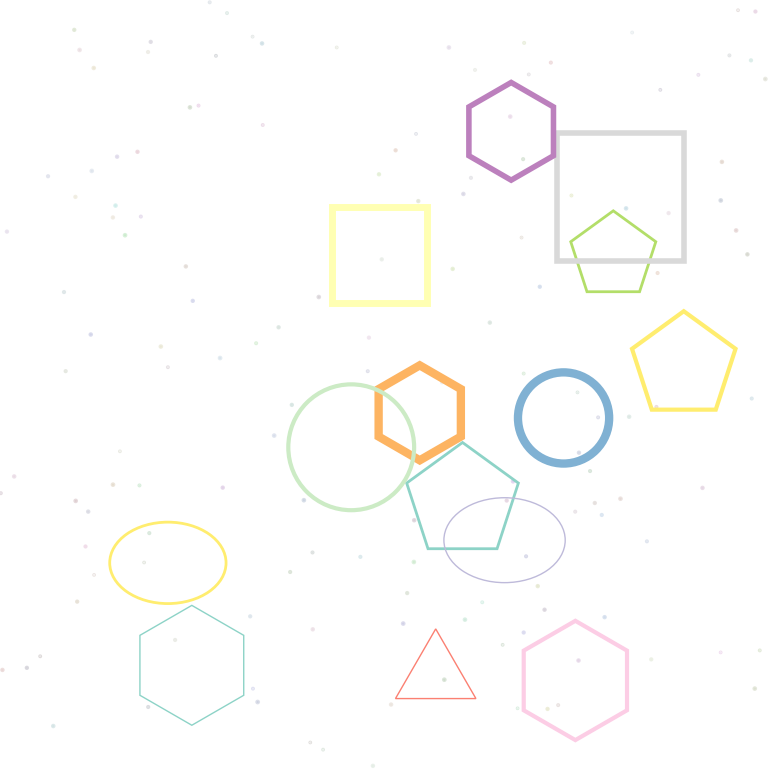[{"shape": "hexagon", "thickness": 0.5, "radius": 0.39, "center": [0.249, 0.136]}, {"shape": "pentagon", "thickness": 1, "radius": 0.38, "center": [0.601, 0.349]}, {"shape": "square", "thickness": 2.5, "radius": 0.31, "center": [0.493, 0.669]}, {"shape": "oval", "thickness": 0.5, "radius": 0.39, "center": [0.655, 0.298]}, {"shape": "triangle", "thickness": 0.5, "radius": 0.3, "center": [0.566, 0.123]}, {"shape": "circle", "thickness": 3, "radius": 0.3, "center": [0.732, 0.457]}, {"shape": "hexagon", "thickness": 3, "radius": 0.31, "center": [0.545, 0.464]}, {"shape": "pentagon", "thickness": 1, "radius": 0.29, "center": [0.796, 0.668]}, {"shape": "hexagon", "thickness": 1.5, "radius": 0.39, "center": [0.747, 0.116]}, {"shape": "square", "thickness": 2, "radius": 0.41, "center": [0.806, 0.744]}, {"shape": "hexagon", "thickness": 2, "radius": 0.32, "center": [0.664, 0.829]}, {"shape": "circle", "thickness": 1.5, "radius": 0.41, "center": [0.456, 0.419]}, {"shape": "oval", "thickness": 1, "radius": 0.38, "center": [0.218, 0.269]}, {"shape": "pentagon", "thickness": 1.5, "radius": 0.35, "center": [0.888, 0.525]}]